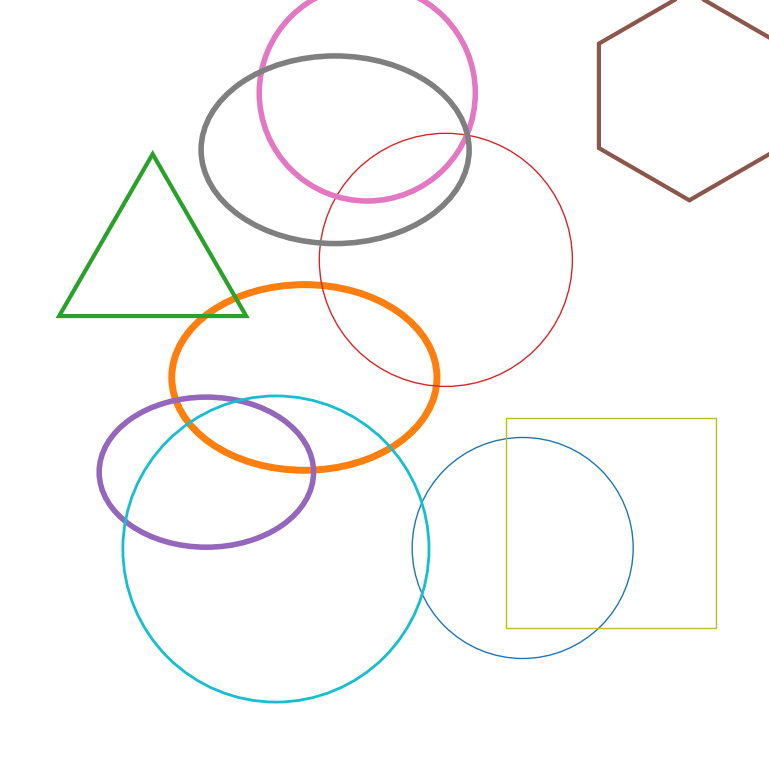[{"shape": "circle", "thickness": 0.5, "radius": 0.72, "center": [0.679, 0.288]}, {"shape": "oval", "thickness": 2.5, "radius": 0.86, "center": [0.395, 0.51]}, {"shape": "triangle", "thickness": 1.5, "radius": 0.7, "center": [0.198, 0.66]}, {"shape": "circle", "thickness": 0.5, "radius": 0.82, "center": [0.579, 0.663]}, {"shape": "oval", "thickness": 2, "radius": 0.7, "center": [0.268, 0.387]}, {"shape": "hexagon", "thickness": 1.5, "radius": 0.68, "center": [0.895, 0.876]}, {"shape": "circle", "thickness": 2, "radius": 0.7, "center": [0.477, 0.879]}, {"shape": "oval", "thickness": 2, "radius": 0.87, "center": [0.435, 0.806]}, {"shape": "square", "thickness": 0.5, "radius": 0.68, "center": [0.793, 0.321]}, {"shape": "circle", "thickness": 1, "radius": 0.99, "center": [0.358, 0.287]}]